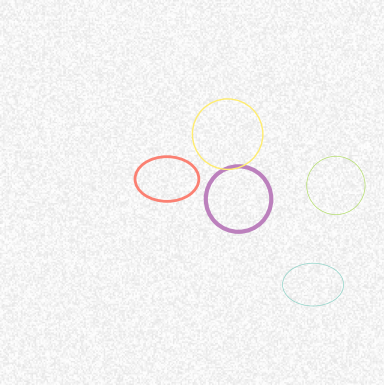[{"shape": "oval", "thickness": 0.5, "radius": 0.4, "center": [0.813, 0.261]}, {"shape": "oval", "thickness": 2, "radius": 0.41, "center": [0.434, 0.535]}, {"shape": "circle", "thickness": 0.5, "radius": 0.38, "center": [0.872, 0.518]}, {"shape": "circle", "thickness": 3, "radius": 0.43, "center": [0.62, 0.483]}, {"shape": "circle", "thickness": 1, "radius": 0.46, "center": [0.591, 0.651]}]